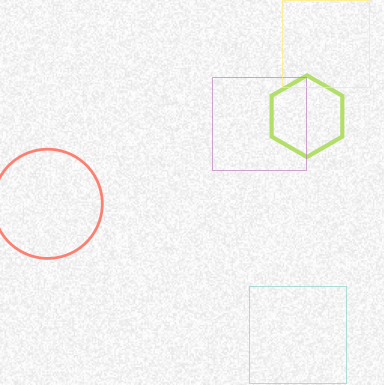[{"shape": "square", "thickness": 0.5, "radius": 0.63, "center": [0.773, 0.132]}, {"shape": "circle", "thickness": 2, "radius": 0.71, "center": [0.124, 0.471]}, {"shape": "hexagon", "thickness": 3, "radius": 0.53, "center": [0.797, 0.698]}, {"shape": "square", "thickness": 0.5, "radius": 0.61, "center": [0.672, 0.679]}, {"shape": "square", "thickness": 0.5, "radius": 0.56, "center": [0.846, 0.887]}]